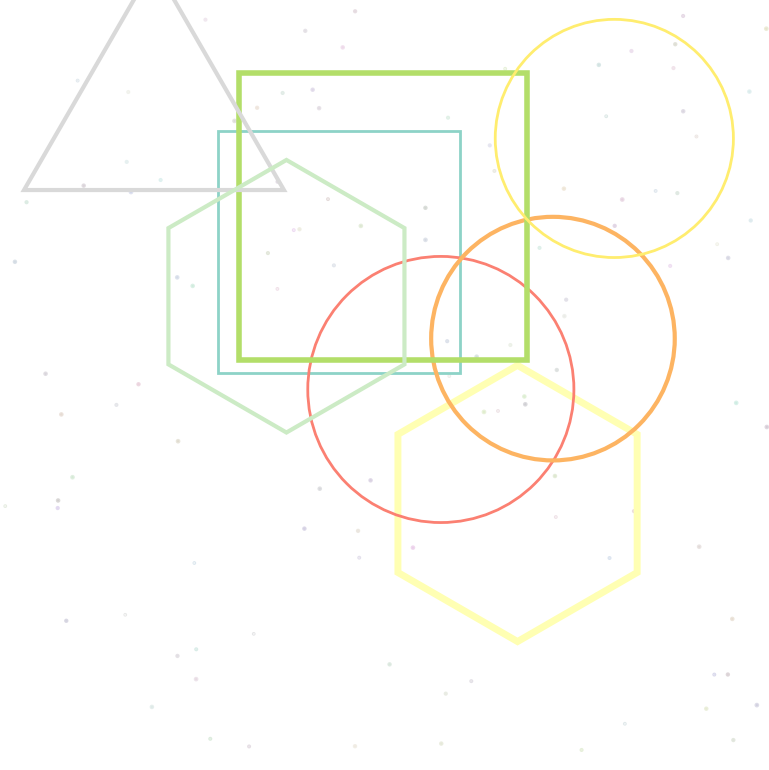[{"shape": "square", "thickness": 1, "radius": 0.79, "center": [0.44, 0.672]}, {"shape": "hexagon", "thickness": 2.5, "radius": 0.9, "center": [0.672, 0.346]}, {"shape": "circle", "thickness": 1, "radius": 0.86, "center": [0.573, 0.494]}, {"shape": "circle", "thickness": 1.5, "radius": 0.79, "center": [0.718, 0.56]}, {"shape": "square", "thickness": 2, "radius": 0.93, "center": [0.498, 0.719]}, {"shape": "triangle", "thickness": 1.5, "radius": 0.97, "center": [0.2, 0.851]}, {"shape": "hexagon", "thickness": 1.5, "radius": 0.88, "center": [0.372, 0.615]}, {"shape": "circle", "thickness": 1, "radius": 0.77, "center": [0.798, 0.82]}]